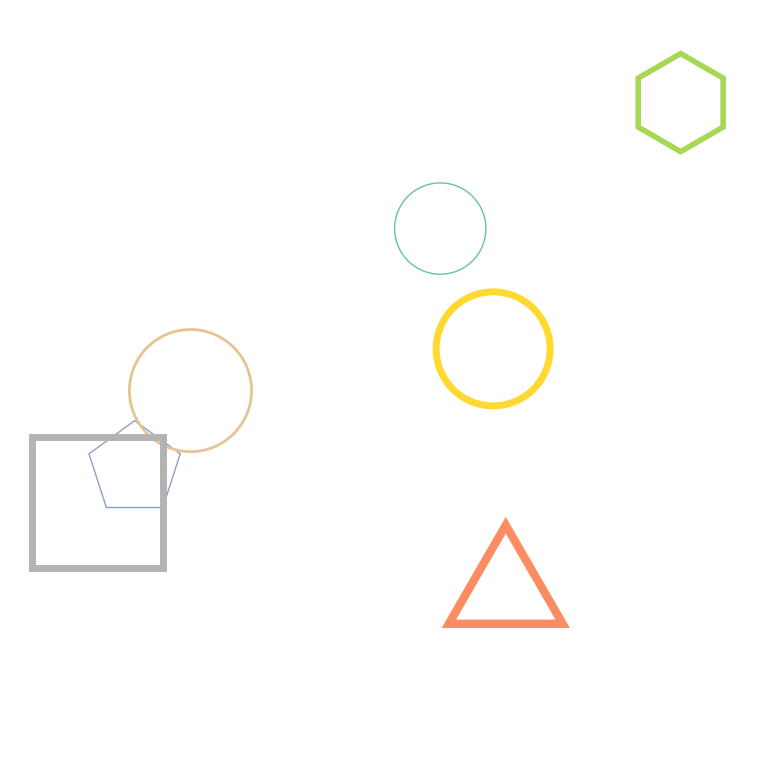[{"shape": "circle", "thickness": 0.5, "radius": 0.3, "center": [0.572, 0.703]}, {"shape": "triangle", "thickness": 3, "radius": 0.43, "center": [0.657, 0.233]}, {"shape": "pentagon", "thickness": 0.5, "radius": 0.31, "center": [0.175, 0.391]}, {"shape": "hexagon", "thickness": 2, "radius": 0.32, "center": [0.884, 0.867]}, {"shape": "circle", "thickness": 2.5, "radius": 0.37, "center": [0.64, 0.547]}, {"shape": "circle", "thickness": 1, "radius": 0.4, "center": [0.247, 0.493]}, {"shape": "square", "thickness": 2.5, "radius": 0.42, "center": [0.127, 0.347]}]